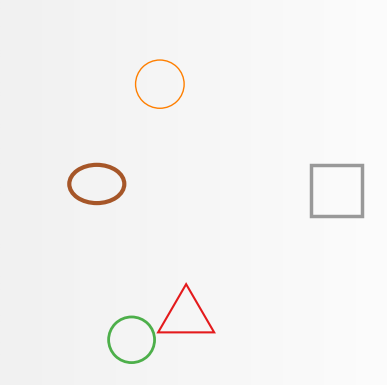[{"shape": "triangle", "thickness": 1.5, "radius": 0.42, "center": [0.48, 0.178]}, {"shape": "circle", "thickness": 2, "radius": 0.3, "center": [0.34, 0.117]}, {"shape": "circle", "thickness": 1, "radius": 0.31, "center": [0.413, 0.781]}, {"shape": "oval", "thickness": 3, "radius": 0.36, "center": [0.25, 0.522]}, {"shape": "square", "thickness": 2.5, "radius": 0.33, "center": [0.869, 0.505]}]